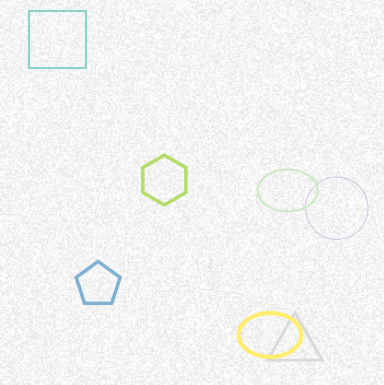[{"shape": "square", "thickness": 1.5, "radius": 0.37, "center": [0.149, 0.898]}, {"shape": "circle", "thickness": 0.5, "radius": 0.41, "center": [0.875, 0.459]}, {"shape": "pentagon", "thickness": 2.5, "radius": 0.3, "center": [0.255, 0.261]}, {"shape": "hexagon", "thickness": 2.5, "radius": 0.32, "center": [0.427, 0.532]}, {"shape": "triangle", "thickness": 2, "radius": 0.41, "center": [0.766, 0.106]}, {"shape": "oval", "thickness": 1.5, "radius": 0.39, "center": [0.747, 0.505]}, {"shape": "oval", "thickness": 3, "radius": 0.41, "center": [0.701, 0.13]}]